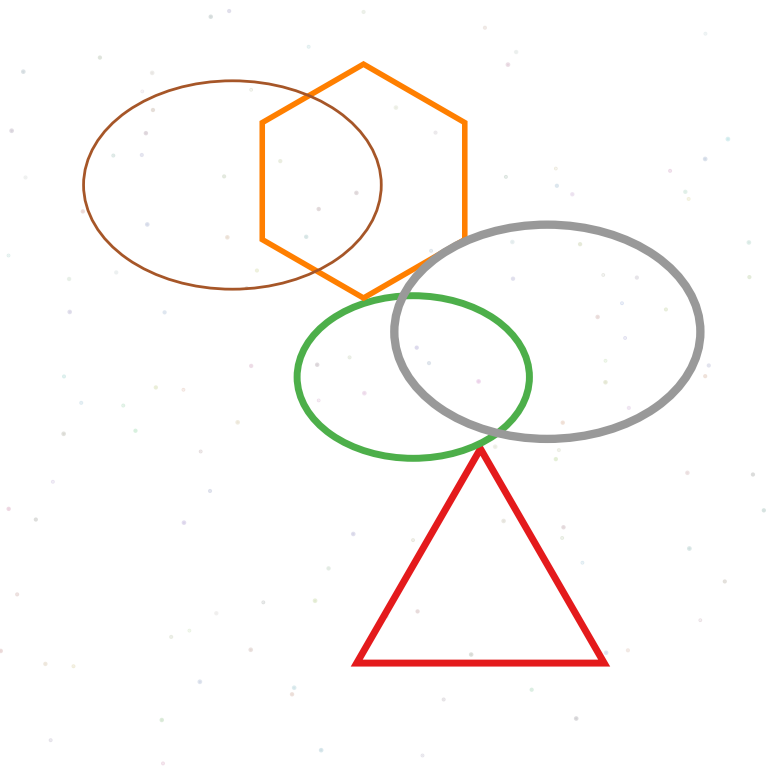[{"shape": "triangle", "thickness": 2.5, "radius": 0.93, "center": [0.624, 0.232]}, {"shape": "oval", "thickness": 2.5, "radius": 0.75, "center": [0.537, 0.51]}, {"shape": "hexagon", "thickness": 2, "radius": 0.76, "center": [0.472, 0.765]}, {"shape": "oval", "thickness": 1, "radius": 0.97, "center": [0.302, 0.76]}, {"shape": "oval", "thickness": 3, "radius": 0.99, "center": [0.711, 0.569]}]